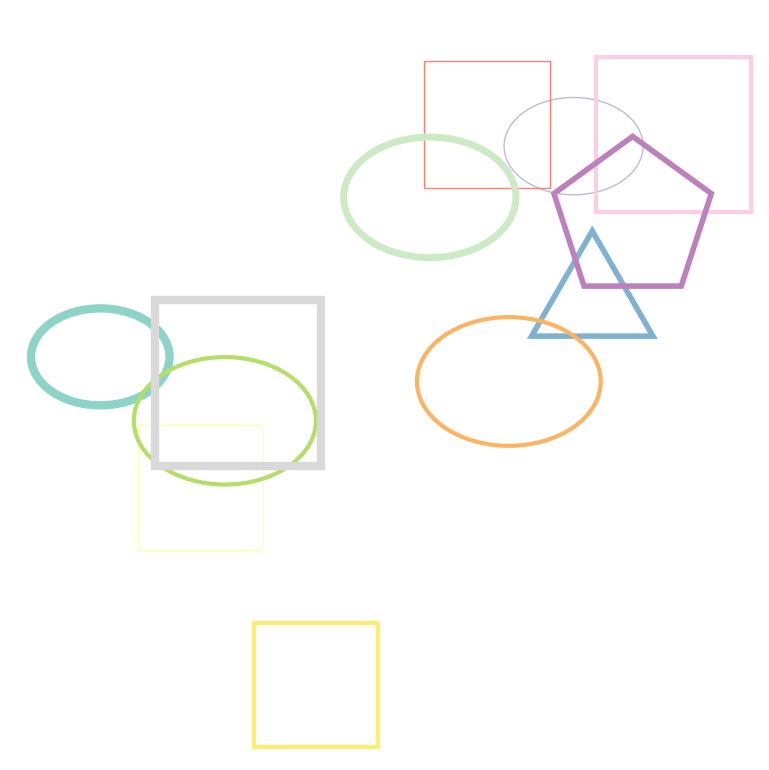[{"shape": "oval", "thickness": 3, "radius": 0.45, "center": [0.13, 0.537]}, {"shape": "square", "thickness": 0.5, "radius": 0.41, "center": [0.261, 0.367]}, {"shape": "oval", "thickness": 0.5, "radius": 0.45, "center": [0.745, 0.81]}, {"shape": "square", "thickness": 0.5, "radius": 0.41, "center": [0.632, 0.838]}, {"shape": "triangle", "thickness": 2, "radius": 0.46, "center": [0.769, 0.609]}, {"shape": "oval", "thickness": 1.5, "radius": 0.6, "center": [0.661, 0.505]}, {"shape": "oval", "thickness": 1.5, "radius": 0.59, "center": [0.292, 0.454]}, {"shape": "square", "thickness": 1.5, "radius": 0.5, "center": [0.875, 0.825]}, {"shape": "square", "thickness": 3, "radius": 0.54, "center": [0.31, 0.503]}, {"shape": "pentagon", "thickness": 2, "radius": 0.54, "center": [0.822, 0.715]}, {"shape": "oval", "thickness": 2.5, "radius": 0.56, "center": [0.558, 0.744]}, {"shape": "square", "thickness": 1.5, "radius": 0.4, "center": [0.41, 0.111]}]